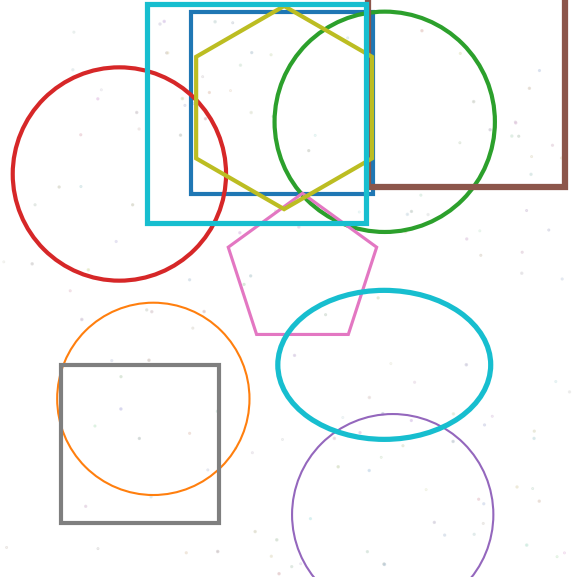[{"shape": "square", "thickness": 2, "radius": 0.79, "center": [0.487, 0.82]}, {"shape": "circle", "thickness": 1, "radius": 0.83, "center": [0.266, 0.308]}, {"shape": "circle", "thickness": 2, "radius": 0.95, "center": [0.666, 0.788]}, {"shape": "circle", "thickness": 2, "radius": 0.92, "center": [0.207, 0.698]}, {"shape": "circle", "thickness": 1, "radius": 0.87, "center": [0.68, 0.108]}, {"shape": "square", "thickness": 3, "radius": 0.85, "center": [0.808, 0.846]}, {"shape": "pentagon", "thickness": 1.5, "radius": 0.68, "center": [0.524, 0.529]}, {"shape": "square", "thickness": 2, "radius": 0.68, "center": [0.243, 0.23]}, {"shape": "hexagon", "thickness": 2, "radius": 0.88, "center": [0.492, 0.813]}, {"shape": "oval", "thickness": 2.5, "radius": 0.92, "center": [0.665, 0.367]}, {"shape": "square", "thickness": 2.5, "radius": 0.95, "center": [0.444, 0.803]}]